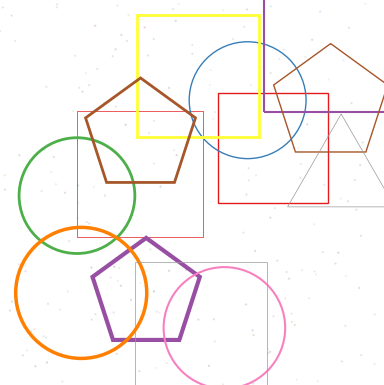[{"shape": "square", "thickness": 0.5, "radius": 0.82, "center": [0.363, 0.547]}, {"shape": "square", "thickness": 1, "radius": 0.71, "center": [0.708, 0.614]}, {"shape": "circle", "thickness": 1, "radius": 0.76, "center": [0.643, 0.74]}, {"shape": "circle", "thickness": 2, "radius": 0.75, "center": [0.2, 0.492]}, {"shape": "square", "thickness": 1.5, "radius": 0.88, "center": [0.862, 0.886]}, {"shape": "pentagon", "thickness": 3, "radius": 0.73, "center": [0.38, 0.236]}, {"shape": "circle", "thickness": 2.5, "radius": 0.85, "center": [0.211, 0.239]}, {"shape": "square", "thickness": 2, "radius": 0.79, "center": [0.515, 0.803]}, {"shape": "pentagon", "thickness": 2, "radius": 0.75, "center": [0.365, 0.648]}, {"shape": "pentagon", "thickness": 1, "radius": 0.78, "center": [0.859, 0.731]}, {"shape": "circle", "thickness": 1.5, "radius": 0.79, "center": [0.583, 0.148]}, {"shape": "square", "thickness": 0.5, "radius": 0.86, "center": [0.521, 0.148]}, {"shape": "triangle", "thickness": 0.5, "radius": 0.8, "center": [0.886, 0.543]}]